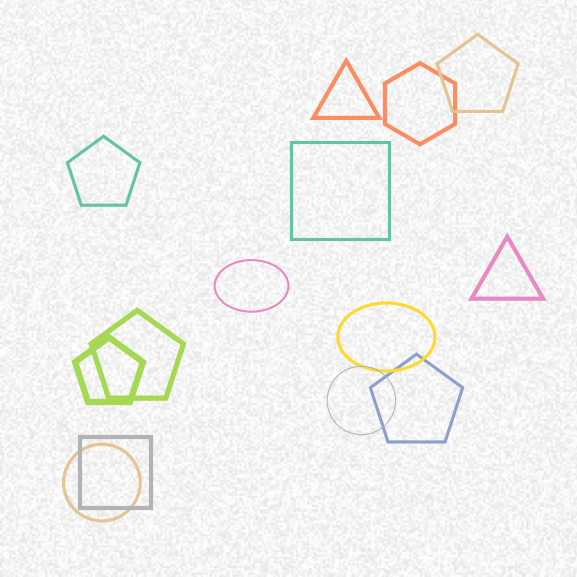[{"shape": "square", "thickness": 1.5, "radius": 0.42, "center": [0.589, 0.67]}, {"shape": "pentagon", "thickness": 1.5, "radius": 0.33, "center": [0.179, 0.697]}, {"shape": "hexagon", "thickness": 2, "radius": 0.35, "center": [0.727, 0.82]}, {"shape": "triangle", "thickness": 2, "radius": 0.33, "center": [0.6, 0.828]}, {"shape": "pentagon", "thickness": 1.5, "radius": 0.42, "center": [0.721, 0.302]}, {"shape": "oval", "thickness": 1, "radius": 0.32, "center": [0.436, 0.504]}, {"shape": "triangle", "thickness": 2, "radius": 0.36, "center": [0.878, 0.518]}, {"shape": "pentagon", "thickness": 3, "radius": 0.31, "center": [0.189, 0.353]}, {"shape": "pentagon", "thickness": 2.5, "radius": 0.42, "center": [0.238, 0.378]}, {"shape": "oval", "thickness": 1.5, "radius": 0.42, "center": [0.669, 0.416]}, {"shape": "pentagon", "thickness": 1.5, "radius": 0.37, "center": [0.827, 0.866]}, {"shape": "circle", "thickness": 1.5, "radius": 0.33, "center": [0.177, 0.164]}, {"shape": "circle", "thickness": 0.5, "radius": 0.3, "center": [0.626, 0.306]}, {"shape": "square", "thickness": 2, "radius": 0.31, "center": [0.2, 0.181]}]